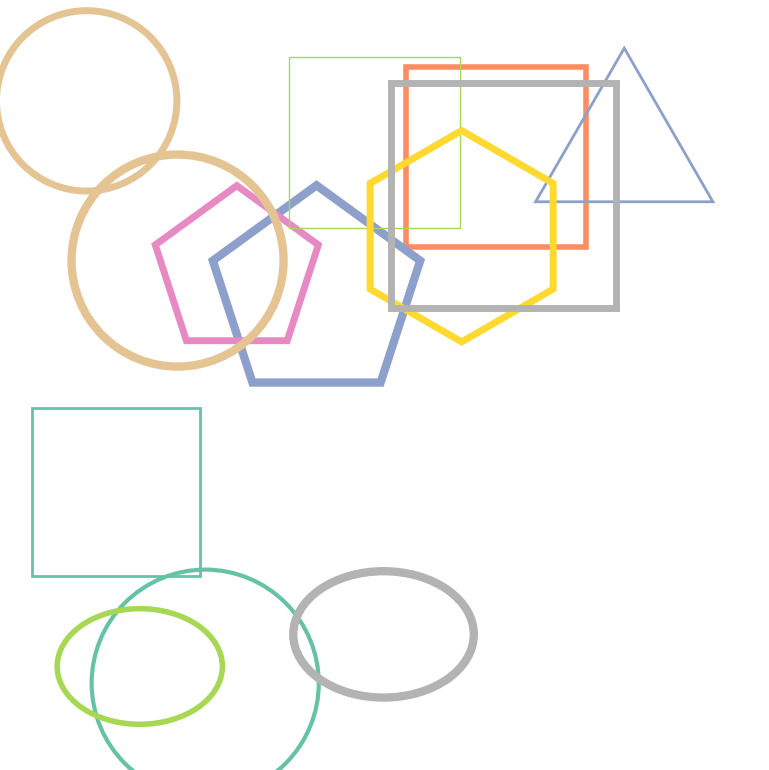[{"shape": "circle", "thickness": 1.5, "radius": 0.74, "center": [0.266, 0.113]}, {"shape": "square", "thickness": 1, "radius": 0.54, "center": [0.151, 0.361]}, {"shape": "square", "thickness": 2, "radius": 0.59, "center": [0.644, 0.796]}, {"shape": "pentagon", "thickness": 3, "radius": 0.71, "center": [0.411, 0.618]}, {"shape": "triangle", "thickness": 1, "radius": 0.66, "center": [0.811, 0.804]}, {"shape": "pentagon", "thickness": 2.5, "radius": 0.56, "center": [0.308, 0.648]}, {"shape": "square", "thickness": 0.5, "radius": 0.56, "center": [0.487, 0.815]}, {"shape": "oval", "thickness": 2, "radius": 0.54, "center": [0.182, 0.134]}, {"shape": "hexagon", "thickness": 2.5, "radius": 0.69, "center": [0.6, 0.693]}, {"shape": "circle", "thickness": 2.5, "radius": 0.59, "center": [0.113, 0.869]}, {"shape": "circle", "thickness": 3, "radius": 0.69, "center": [0.231, 0.662]}, {"shape": "oval", "thickness": 3, "radius": 0.59, "center": [0.498, 0.176]}, {"shape": "square", "thickness": 2.5, "radius": 0.73, "center": [0.654, 0.746]}]